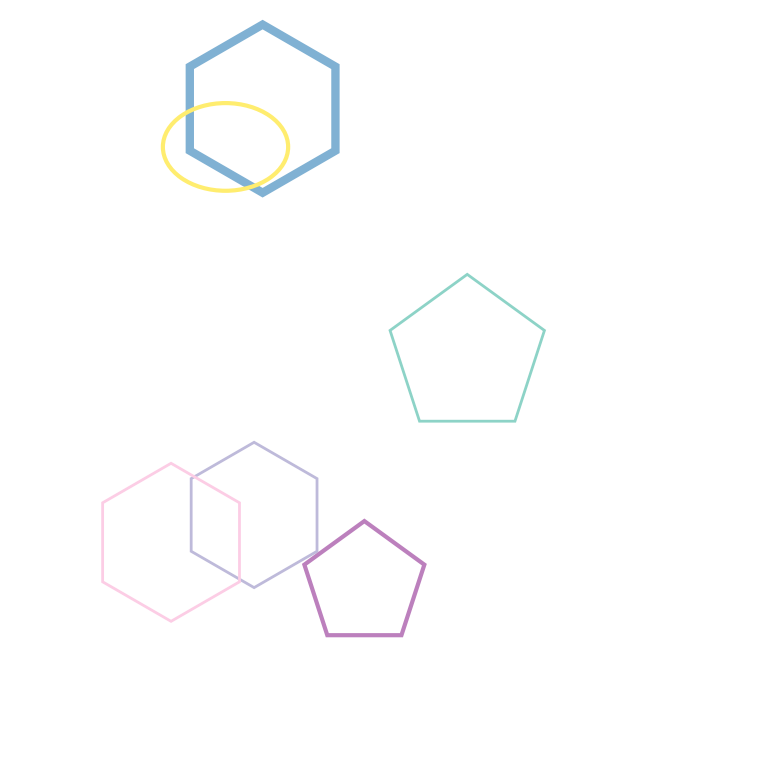[{"shape": "pentagon", "thickness": 1, "radius": 0.53, "center": [0.607, 0.538]}, {"shape": "hexagon", "thickness": 1, "radius": 0.47, "center": [0.33, 0.331]}, {"shape": "hexagon", "thickness": 3, "radius": 0.55, "center": [0.341, 0.859]}, {"shape": "hexagon", "thickness": 1, "radius": 0.51, "center": [0.222, 0.296]}, {"shape": "pentagon", "thickness": 1.5, "radius": 0.41, "center": [0.473, 0.241]}, {"shape": "oval", "thickness": 1.5, "radius": 0.41, "center": [0.293, 0.809]}]